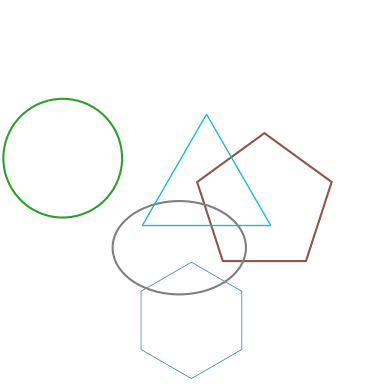[{"shape": "hexagon", "thickness": 0.5, "radius": 0.76, "center": [0.497, 0.168]}, {"shape": "circle", "thickness": 1.5, "radius": 0.77, "center": [0.163, 0.589]}, {"shape": "pentagon", "thickness": 1.5, "radius": 0.92, "center": [0.687, 0.47]}, {"shape": "oval", "thickness": 1.5, "radius": 0.87, "center": [0.466, 0.357]}, {"shape": "triangle", "thickness": 1, "radius": 0.96, "center": [0.536, 0.511]}]